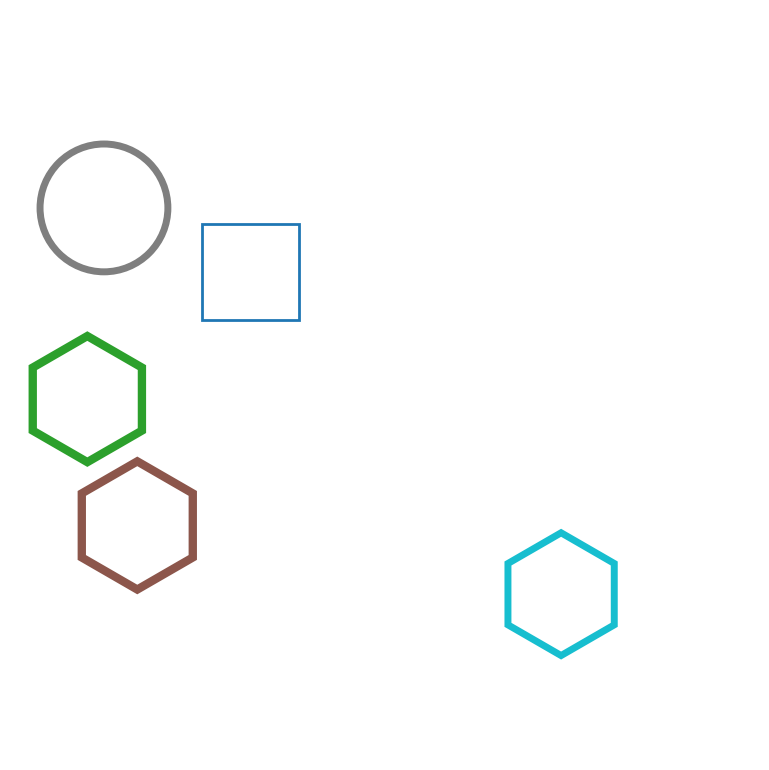[{"shape": "square", "thickness": 1, "radius": 0.31, "center": [0.326, 0.647]}, {"shape": "hexagon", "thickness": 3, "radius": 0.41, "center": [0.113, 0.482]}, {"shape": "hexagon", "thickness": 3, "radius": 0.42, "center": [0.178, 0.318]}, {"shape": "circle", "thickness": 2.5, "radius": 0.42, "center": [0.135, 0.73]}, {"shape": "hexagon", "thickness": 2.5, "radius": 0.4, "center": [0.729, 0.228]}]